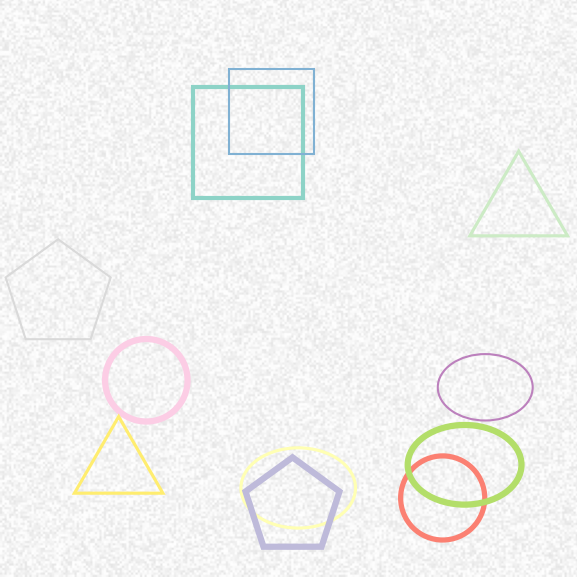[{"shape": "square", "thickness": 2, "radius": 0.48, "center": [0.429, 0.752]}, {"shape": "oval", "thickness": 1.5, "radius": 0.5, "center": [0.516, 0.154]}, {"shape": "pentagon", "thickness": 3, "radius": 0.43, "center": [0.506, 0.122]}, {"shape": "circle", "thickness": 2.5, "radius": 0.36, "center": [0.767, 0.137]}, {"shape": "square", "thickness": 1, "radius": 0.37, "center": [0.47, 0.805]}, {"shape": "oval", "thickness": 3, "radius": 0.49, "center": [0.804, 0.194]}, {"shape": "circle", "thickness": 3, "radius": 0.36, "center": [0.253, 0.341]}, {"shape": "pentagon", "thickness": 1, "radius": 0.48, "center": [0.101, 0.489]}, {"shape": "oval", "thickness": 1, "radius": 0.41, "center": [0.84, 0.328]}, {"shape": "triangle", "thickness": 1.5, "radius": 0.49, "center": [0.898, 0.64]}, {"shape": "triangle", "thickness": 1.5, "radius": 0.44, "center": [0.205, 0.189]}]